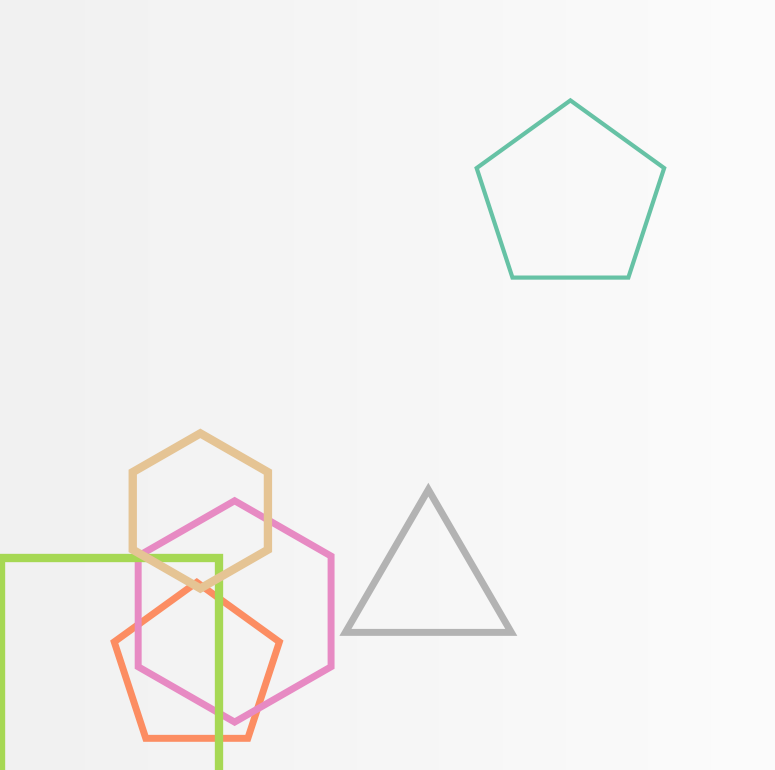[{"shape": "pentagon", "thickness": 1.5, "radius": 0.64, "center": [0.736, 0.742]}, {"shape": "pentagon", "thickness": 2.5, "radius": 0.56, "center": [0.254, 0.132]}, {"shape": "hexagon", "thickness": 2.5, "radius": 0.72, "center": [0.303, 0.206]}, {"shape": "square", "thickness": 3, "radius": 0.7, "center": [0.142, 0.135]}, {"shape": "hexagon", "thickness": 3, "radius": 0.5, "center": [0.258, 0.336]}, {"shape": "triangle", "thickness": 2.5, "radius": 0.62, "center": [0.553, 0.241]}]